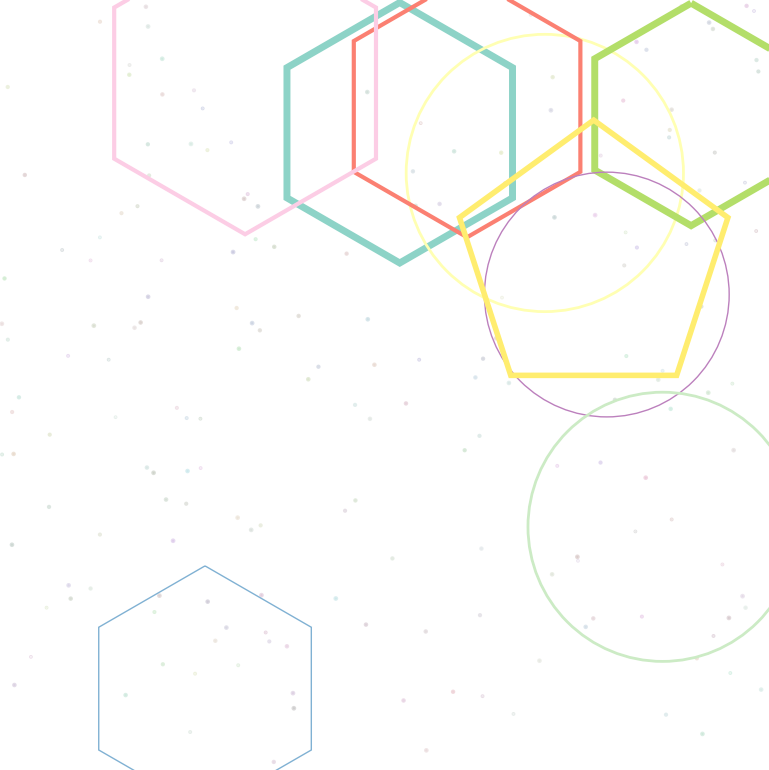[{"shape": "hexagon", "thickness": 2.5, "radius": 0.85, "center": [0.519, 0.828]}, {"shape": "circle", "thickness": 1, "radius": 0.9, "center": [0.708, 0.775]}, {"shape": "hexagon", "thickness": 1.5, "radius": 0.85, "center": [0.607, 0.862]}, {"shape": "hexagon", "thickness": 0.5, "radius": 0.8, "center": [0.266, 0.106]}, {"shape": "hexagon", "thickness": 2.5, "radius": 0.72, "center": [0.898, 0.851]}, {"shape": "hexagon", "thickness": 1.5, "radius": 0.98, "center": [0.318, 0.892]}, {"shape": "circle", "thickness": 0.5, "radius": 0.79, "center": [0.788, 0.617]}, {"shape": "circle", "thickness": 1, "radius": 0.87, "center": [0.86, 0.316]}, {"shape": "pentagon", "thickness": 2, "radius": 0.92, "center": [0.771, 0.661]}]